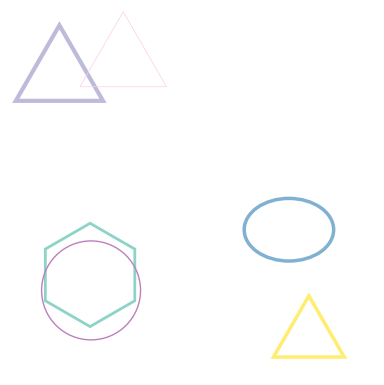[{"shape": "hexagon", "thickness": 2, "radius": 0.67, "center": [0.234, 0.286]}, {"shape": "triangle", "thickness": 3, "radius": 0.65, "center": [0.154, 0.804]}, {"shape": "oval", "thickness": 2.5, "radius": 0.58, "center": [0.75, 0.403]}, {"shape": "triangle", "thickness": 0.5, "radius": 0.65, "center": [0.32, 0.84]}, {"shape": "circle", "thickness": 1, "radius": 0.64, "center": [0.237, 0.246]}, {"shape": "triangle", "thickness": 2.5, "radius": 0.53, "center": [0.802, 0.126]}]